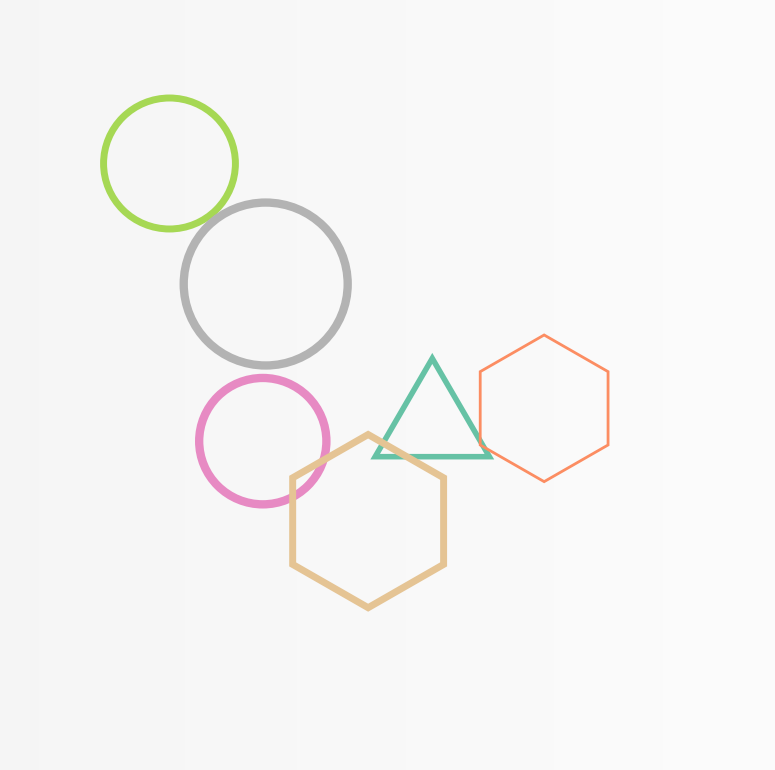[{"shape": "triangle", "thickness": 2, "radius": 0.43, "center": [0.558, 0.449]}, {"shape": "hexagon", "thickness": 1, "radius": 0.48, "center": [0.702, 0.47]}, {"shape": "circle", "thickness": 3, "radius": 0.41, "center": [0.339, 0.427]}, {"shape": "circle", "thickness": 2.5, "radius": 0.43, "center": [0.219, 0.788]}, {"shape": "hexagon", "thickness": 2.5, "radius": 0.56, "center": [0.475, 0.323]}, {"shape": "circle", "thickness": 3, "radius": 0.53, "center": [0.343, 0.631]}]